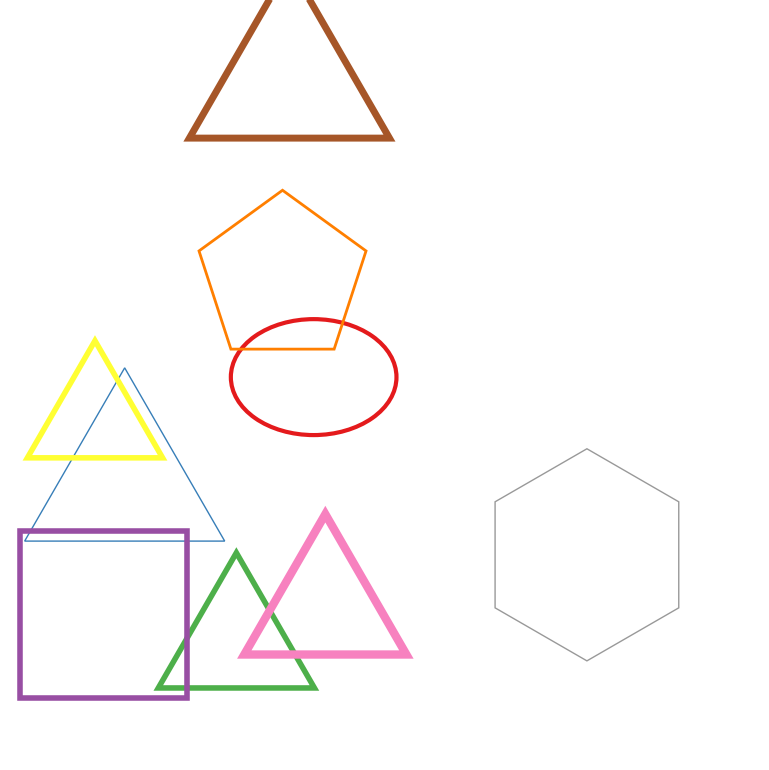[{"shape": "oval", "thickness": 1.5, "radius": 0.54, "center": [0.407, 0.51]}, {"shape": "triangle", "thickness": 0.5, "radius": 0.75, "center": [0.162, 0.372]}, {"shape": "triangle", "thickness": 2, "radius": 0.59, "center": [0.307, 0.165]}, {"shape": "square", "thickness": 2, "radius": 0.54, "center": [0.134, 0.202]}, {"shape": "pentagon", "thickness": 1, "radius": 0.57, "center": [0.367, 0.639]}, {"shape": "triangle", "thickness": 2, "radius": 0.51, "center": [0.123, 0.456]}, {"shape": "triangle", "thickness": 2.5, "radius": 0.75, "center": [0.376, 0.896]}, {"shape": "triangle", "thickness": 3, "radius": 0.61, "center": [0.423, 0.211]}, {"shape": "hexagon", "thickness": 0.5, "radius": 0.69, "center": [0.762, 0.279]}]